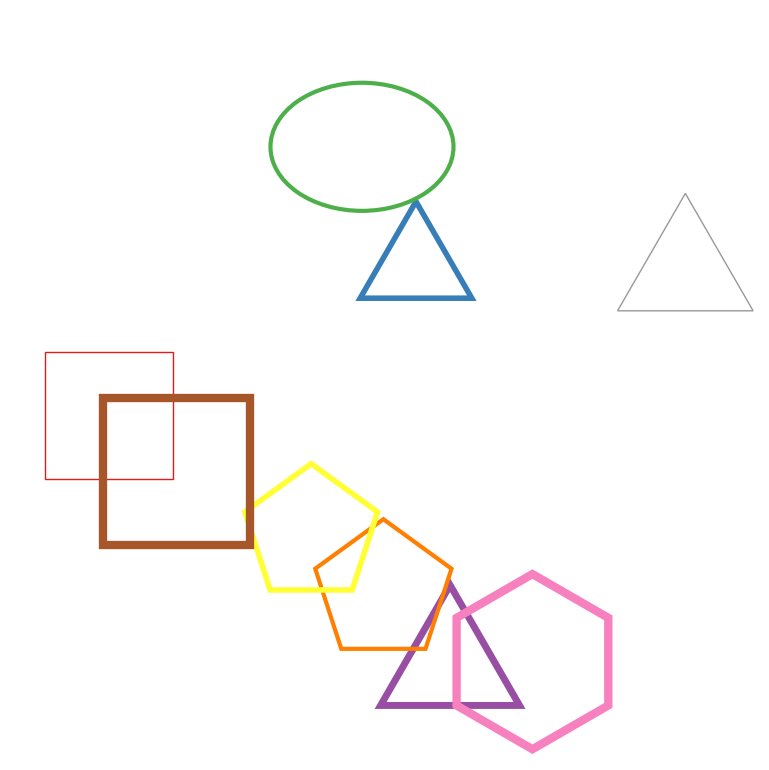[{"shape": "square", "thickness": 0.5, "radius": 0.41, "center": [0.142, 0.46]}, {"shape": "triangle", "thickness": 2, "radius": 0.42, "center": [0.54, 0.655]}, {"shape": "oval", "thickness": 1.5, "radius": 0.59, "center": [0.47, 0.809]}, {"shape": "triangle", "thickness": 2.5, "radius": 0.52, "center": [0.584, 0.136]}, {"shape": "pentagon", "thickness": 1.5, "radius": 0.47, "center": [0.498, 0.233]}, {"shape": "pentagon", "thickness": 2, "radius": 0.45, "center": [0.404, 0.307]}, {"shape": "square", "thickness": 3, "radius": 0.48, "center": [0.229, 0.387]}, {"shape": "hexagon", "thickness": 3, "radius": 0.57, "center": [0.691, 0.141]}, {"shape": "triangle", "thickness": 0.5, "radius": 0.51, "center": [0.89, 0.647]}]